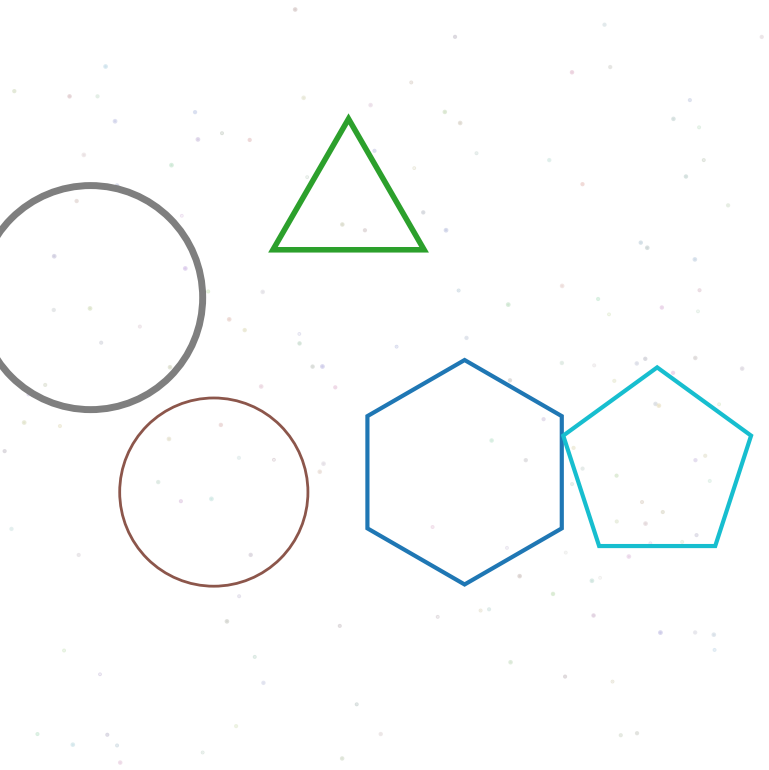[{"shape": "hexagon", "thickness": 1.5, "radius": 0.73, "center": [0.603, 0.387]}, {"shape": "triangle", "thickness": 2, "radius": 0.57, "center": [0.453, 0.732]}, {"shape": "circle", "thickness": 1, "radius": 0.61, "center": [0.278, 0.361]}, {"shape": "circle", "thickness": 2.5, "radius": 0.73, "center": [0.118, 0.614]}, {"shape": "pentagon", "thickness": 1.5, "radius": 0.64, "center": [0.853, 0.395]}]